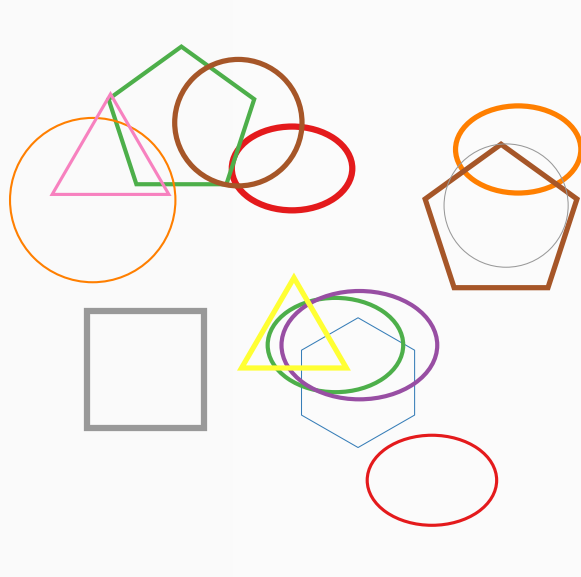[{"shape": "oval", "thickness": 1.5, "radius": 0.56, "center": [0.743, 0.167]}, {"shape": "oval", "thickness": 3, "radius": 0.52, "center": [0.502, 0.707]}, {"shape": "hexagon", "thickness": 0.5, "radius": 0.56, "center": [0.616, 0.337]}, {"shape": "pentagon", "thickness": 2, "radius": 0.66, "center": [0.312, 0.787]}, {"shape": "oval", "thickness": 2, "radius": 0.58, "center": [0.577, 0.402]}, {"shape": "oval", "thickness": 2, "radius": 0.67, "center": [0.618, 0.401]}, {"shape": "oval", "thickness": 2.5, "radius": 0.54, "center": [0.892, 0.74]}, {"shape": "circle", "thickness": 1, "radius": 0.71, "center": [0.16, 0.653]}, {"shape": "triangle", "thickness": 2.5, "radius": 0.52, "center": [0.506, 0.414]}, {"shape": "circle", "thickness": 2.5, "radius": 0.55, "center": [0.41, 0.787]}, {"shape": "pentagon", "thickness": 2.5, "radius": 0.69, "center": [0.862, 0.612]}, {"shape": "triangle", "thickness": 1.5, "radius": 0.58, "center": [0.19, 0.72]}, {"shape": "circle", "thickness": 0.5, "radius": 0.53, "center": [0.871, 0.643]}, {"shape": "square", "thickness": 3, "radius": 0.5, "center": [0.25, 0.359]}]